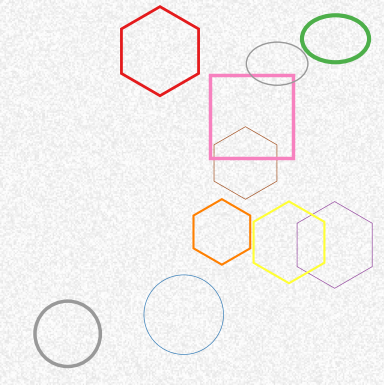[{"shape": "hexagon", "thickness": 2, "radius": 0.58, "center": [0.416, 0.867]}, {"shape": "circle", "thickness": 0.5, "radius": 0.52, "center": [0.477, 0.183]}, {"shape": "oval", "thickness": 3, "radius": 0.44, "center": [0.871, 0.899]}, {"shape": "hexagon", "thickness": 0.5, "radius": 0.56, "center": [0.869, 0.364]}, {"shape": "hexagon", "thickness": 1.5, "radius": 0.43, "center": [0.576, 0.398]}, {"shape": "hexagon", "thickness": 1.5, "radius": 0.53, "center": [0.751, 0.371]}, {"shape": "hexagon", "thickness": 0.5, "radius": 0.47, "center": [0.638, 0.577]}, {"shape": "square", "thickness": 2.5, "radius": 0.53, "center": [0.653, 0.698]}, {"shape": "oval", "thickness": 1, "radius": 0.4, "center": [0.72, 0.835]}, {"shape": "circle", "thickness": 2.5, "radius": 0.42, "center": [0.176, 0.133]}]